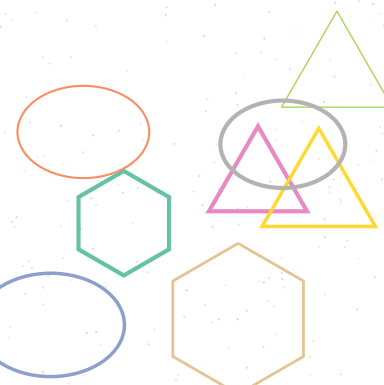[{"shape": "hexagon", "thickness": 3, "radius": 0.68, "center": [0.321, 0.42]}, {"shape": "oval", "thickness": 1.5, "radius": 0.86, "center": [0.217, 0.657]}, {"shape": "oval", "thickness": 2.5, "radius": 0.96, "center": [0.131, 0.156]}, {"shape": "triangle", "thickness": 3, "radius": 0.74, "center": [0.67, 0.525]}, {"shape": "triangle", "thickness": 1, "radius": 0.83, "center": [0.875, 0.805]}, {"shape": "triangle", "thickness": 2.5, "radius": 0.85, "center": [0.828, 0.497]}, {"shape": "hexagon", "thickness": 2, "radius": 0.98, "center": [0.619, 0.172]}, {"shape": "oval", "thickness": 3, "radius": 0.81, "center": [0.735, 0.625]}]